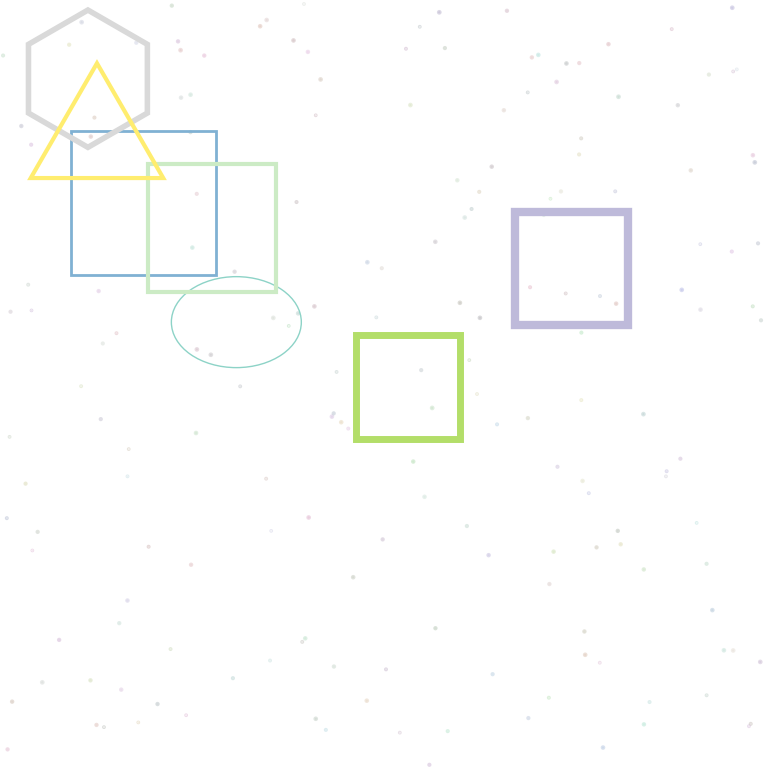[{"shape": "oval", "thickness": 0.5, "radius": 0.42, "center": [0.307, 0.582]}, {"shape": "square", "thickness": 3, "radius": 0.37, "center": [0.742, 0.651]}, {"shape": "square", "thickness": 1, "radius": 0.47, "center": [0.187, 0.736]}, {"shape": "square", "thickness": 2.5, "radius": 0.34, "center": [0.53, 0.497]}, {"shape": "hexagon", "thickness": 2, "radius": 0.45, "center": [0.114, 0.898]}, {"shape": "square", "thickness": 1.5, "radius": 0.41, "center": [0.275, 0.704]}, {"shape": "triangle", "thickness": 1.5, "radius": 0.5, "center": [0.126, 0.818]}]